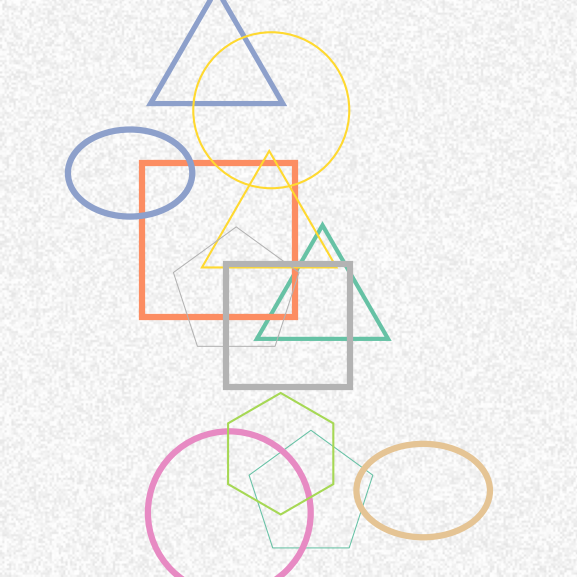[{"shape": "pentagon", "thickness": 0.5, "radius": 0.56, "center": [0.538, 0.141]}, {"shape": "triangle", "thickness": 2, "radius": 0.66, "center": [0.558, 0.478]}, {"shape": "square", "thickness": 3, "radius": 0.67, "center": [0.378, 0.583]}, {"shape": "oval", "thickness": 3, "radius": 0.54, "center": [0.225, 0.699]}, {"shape": "triangle", "thickness": 2.5, "radius": 0.66, "center": [0.375, 0.886]}, {"shape": "circle", "thickness": 3, "radius": 0.7, "center": [0.397, 0.111]}, {"shape": "hexagon", "thickness": 1, "radius": 0.53, "center": [0.486, 0.213]}, {"shape": "circle", "thickness": 1, "radius": 0.68, "center": [0.47, 0.808]}, {"shape": "triangle", "thickness": 1, "radius": 0.67, "center": [0.466, 0.603]}, {"shape": "oval", "thickness": 3, "radius": 0.58, "center": [0.733, 0.15]}, {"shape": "square", "thickness": 3, "radius": 0.53, "center": [0.499, 0.436]}, {"shape": "pentagon", "thickness": 0.5, "radius": 0.57, "center": [0.409, 0.492]}]